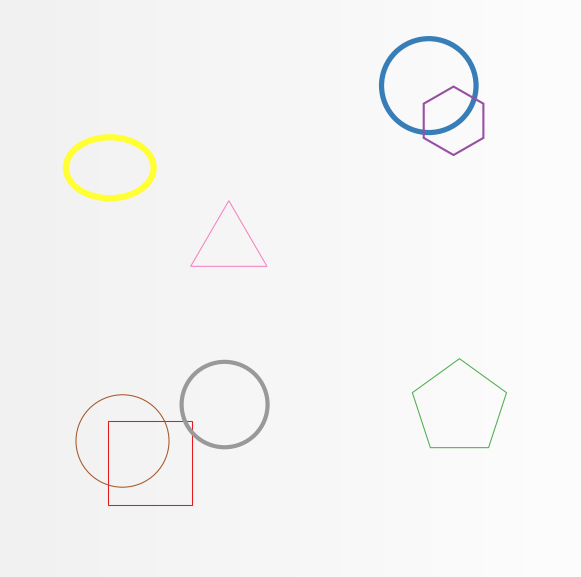[{"shape": "square", "thickness": 0.5, "radius": 0.36, "center": [0.258, 0.197]}, {"shape": "circle", "thickness": 2.5, "radius": 0.41, "center": [0.738, 0.851]}, {"shape": "pentagon", "thickness": 0.5, "radius": 0.43, "center": [0.79, 0.293]}, {"shape": "hexagon", "thickness": 1, "radius": 0.3, "center": [0.78, 0.79]}, {"shape": "oval", "thickness": 3, "radius": 0.38, "center": [0.189, 0.709]}, {"shape": "circle", "thickness": 0.5, "radius": 0.4, "center": [0.211, 0.236]}, {"shape": "triangle", "thickness": 0.5, "radius": 0.38, "center": [0.394, 0.576]}, {"shape": "circle", "thickness": 2, "radius": 0.37, "center": [0.386, 0.299]}]